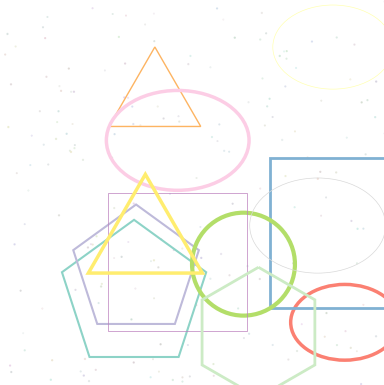[{"shape": "pentagon", "thickness": 1.5, "radius": 0.98, "center": [0.348, 0.232]}, {"shape": "oval", "thickness": 0.5, "radius": 0.78, "center": [0.865, 0.878]}, {"shape": "pentagon", "thickness": 1.5, "radius": 0.86, "center": [0.353, 0.297]}, {"shape": "oval", "thickness": 2.5, "radius": 0.7, "center": [0.896, 0.163]}, {"shape": "square", "thickness": 2, "radius": 0.98, "center": [0.898, 0.394]}, {"shape": "triangle", "thickness": 1, "radius": 0.69, "center": [0.402, 0.74]}, {"shape": "circle", "thickness": 3, "radius": 0.67, "center": [0.632, 0.314]}, {"shape": "oval", "thickness": 2.5, "radius": 0.93, "center": [0.462, 0.635]}, {"shape": "oval", "thickness": 0.5, "radius": 0.88, "center": [0.825, 0.414]}, {"shape": "square", "thickness": 0.5, "radius": 0.9, "center": [0.461, 0.319]}, {"shape": "hexagon", "thickness": 2, "radius": 0.85, "center": [0.671, 0.137]}, {"shape": "triangle", "thickness": 2.5, "radius": 0.85, "center": [0.378, 0.376]}]